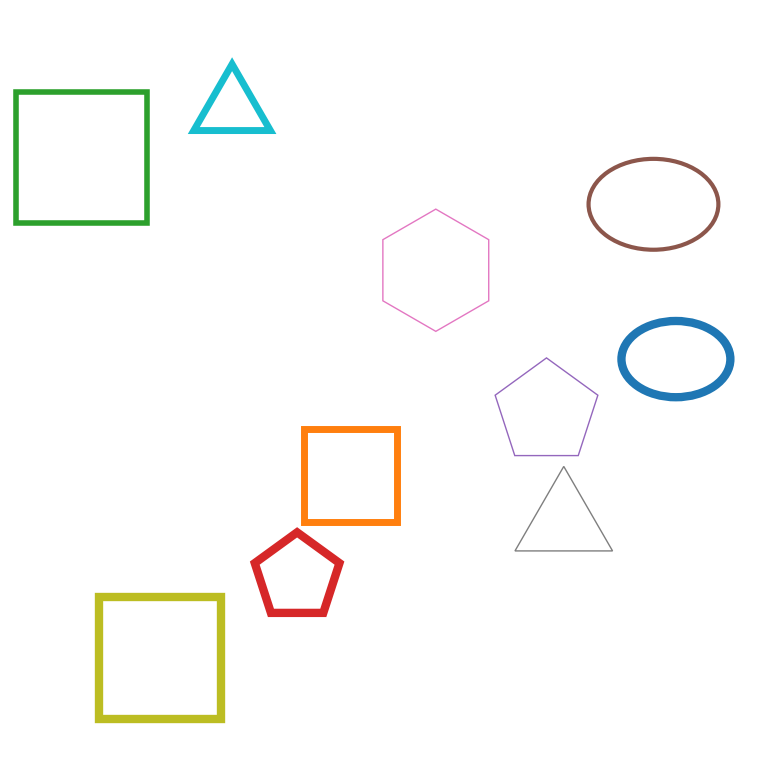[{"shape": "oval", "thickness": 3, "radius": 0.35, "center": [0.878, 0.534]}, {"shape": "square", "thickness": 2.5, "radius": 0.3, "center": [0.456, 0.382]}, {"shape": "square", "thickness": 2, "radius": 0.42, "center": [0.106, 0.795]}, {"shape": "pentagon", "thickness": 3, "radius": 0.29, "center": [0.386, 0.251]}, {"shape": "pentagon", "thickness": 0.5, "radius": 0.35, "center": [0.71, 0.465]}, {"shape": "oval", "thickness": 1.5, "radius": 0.42, "center": [0.849, 0.735]}, {"shape": "hexagon", "thickness": 0.5, "radius": 0.4, "center": [0.566, 0.649]}, {"shape": "triangle", "thickness": 0.5, "radius": 0.37, "center": [0.732, 0.321]}, {"shape": "square", "thickness": 3, "radius": 0.4, "center": [0.207, 0.146]}, {"shape": "triangle", "thickness": 2.5, "radius": 0.29, "center": [0.301, 0.859]}]